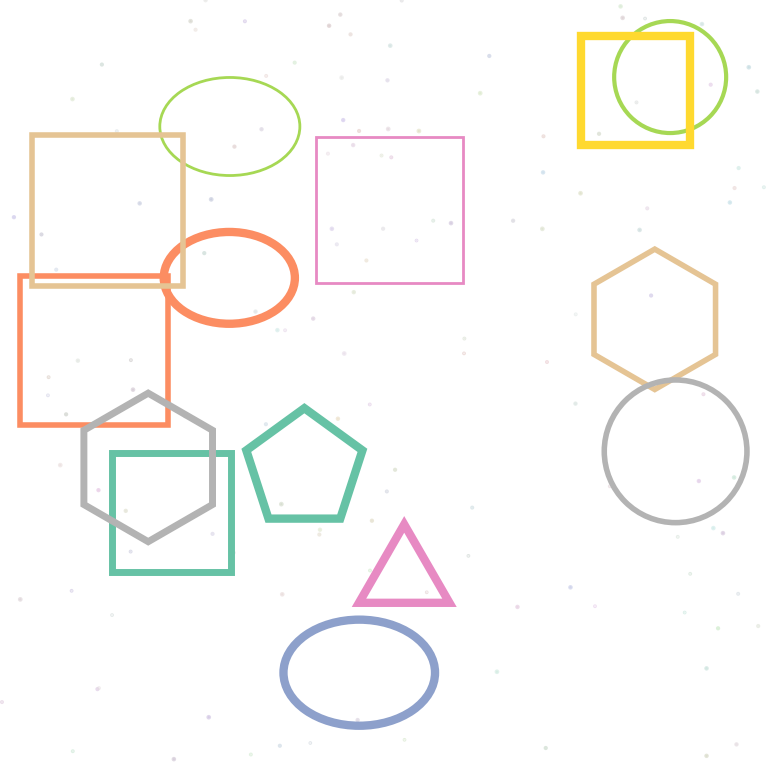[{"shape": "square", "thickness": 2.5, "radius": 0.39, "center": [0.222, 0.334]}, {"shape": "pentagon", "thickness": 3, "radius": 0.4, "center": [0.395, 0.391]}, {"shape": "square", "thickness": 2, "radius": 0.48, "center": [0.122, 0.545]}, {"shape": "oval", "thickness": 3, "radius": 0.43, "center": [0.298, 0.639]}, {"shape": "oval", "thickness": 3, "radius": 0.49, "center": [0.467, 0.126]}, {"shape": "square", "thickness": 1, "radius": 0.47, "center": [0.506, 0.728]}, {"shape": "triangle", "thickness": 3, "radius": 0.34, "center": [0.525, 0.251]}, {"shape": "circle", "thickness": 1.5, "radius": 0.36, "center": [0.87, 0.9]}, {"shape": "oval", "thickness": 1, "radius": 0.45, "center": [0.298, 0.836]}, {"shape": "square", "thickness": 3, "radius": 0.35, "center": [0.825, 0.882]}, {"shape": "square", "thickness": 2, "radius": 0.49, "center": [0.139, 0.727]}, {"shape": "hexagon", "thickness": 2, "radius": 0.46, "center": [0.85, 0.585]}, {"shape": "hexagon", "thickness": 2.5, "radius": 0.48, "center": [0.192, 0.393]}, {"shape": "circle", "thickness": 2, "radius": 0.46, "center": [0.877, 0.414]}]